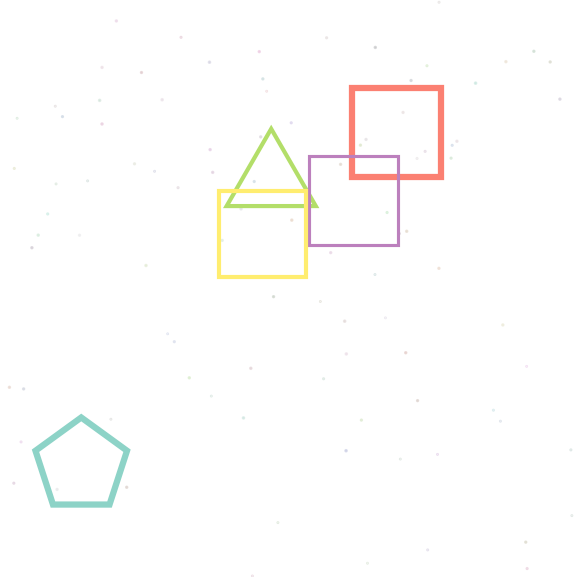[{"shape": "pentagon", "thickness": 3, "radius": 0.42, "center": [0.141, 0.193]}, {"shape": "square", "thickness": 3, "radius": 0.39, "center": [0.686, 0.77]}, {"shape": "triangle", "thickness": 2, "radius": 0.45, "center": [0.47, 0.687]}, {"shape": "square", "thickness": 1.5, "radius": 0.39, "center": [0.612, 0.652]}, {"shape": "square", "thickness": 2, "radius": 0.37, "center": [0.455, 0.594]}]